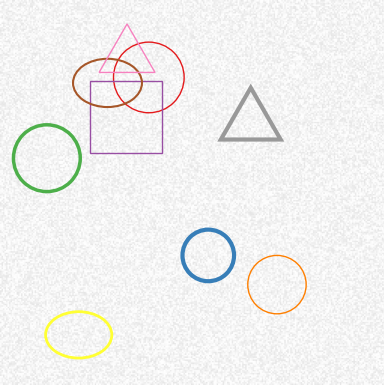[{"shape": "circle", "thickness": 1, "radius": 0.46, "center": [0.387, 0.799]}, {"shape": "circle", "thickness": 3, "radius": 0.33, "center": [0.541, 0.337]}, {"shape": "circle", "thickness": 2.5, "radius": 0.43, "center": [0.122, 0.589]}, {"shape": "square", "thickness": 1, "radius": 0.47, "center": [0.328, 0.696]}, {"shape": "circle", "thickness": 1, "radius": 0.38, "center": [0.719, 0.261]}, {"shape": "oval", "thickness": 2, "radius": 0.43, "center": [0.204, 0.13]}, {"shape": "oval", "thickness": 1.5, "radius": 0.45, "center": [0.279, 0.785]}, {"shape": "triangle", "thickness": 1, "radius": 0.42, "center": [0.33, 0.854]}, {"shape": "triangle", "thickness": 3, "radius": 0.45, "center": [0.651, 0.682]}]